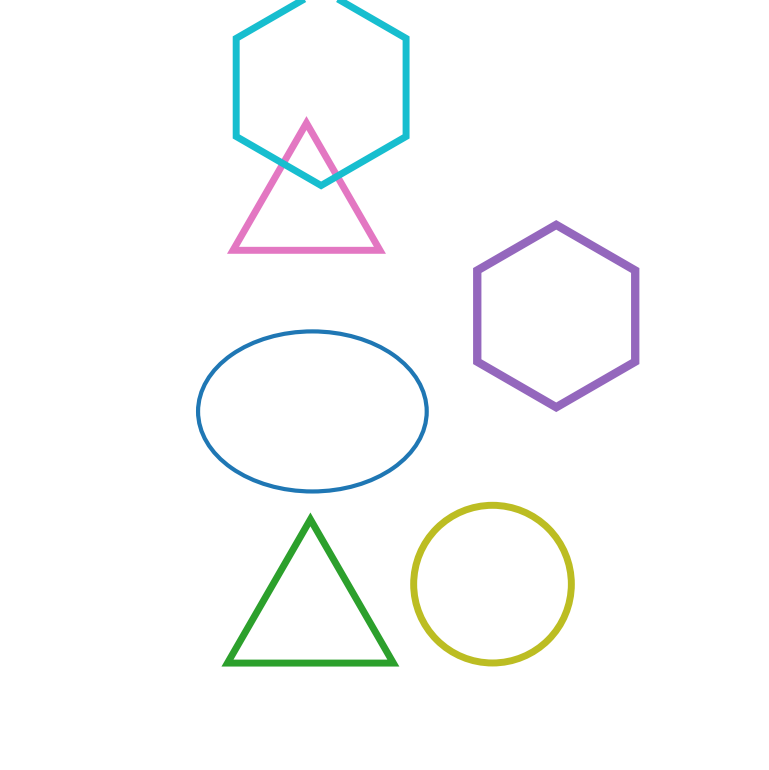[{"shape": "oval", "thickness": 1.5, "radius": 0.74, "center": [0.406, 0.466]}, {"shape": "triangle", "thickness": 2.5, "radius": 0.62, "center": [0.403, 0.201]}, {"shape": "hexagon", "thickness": 3, "radius": 0.59, "center": [0.722, 0.59]}, {"shape": "triangle", "thickness": 2.5, "radius": 0.55, "center": [0.398, 0.73]}, {"shape": "circle", "thickness": 2.5, "radius": 0.51, "center": [0.64, 0.241]}, {"shape": "hexagon", "thickness": 2.5, "radius": 0.64, "center": [0.417, 0.886]}]